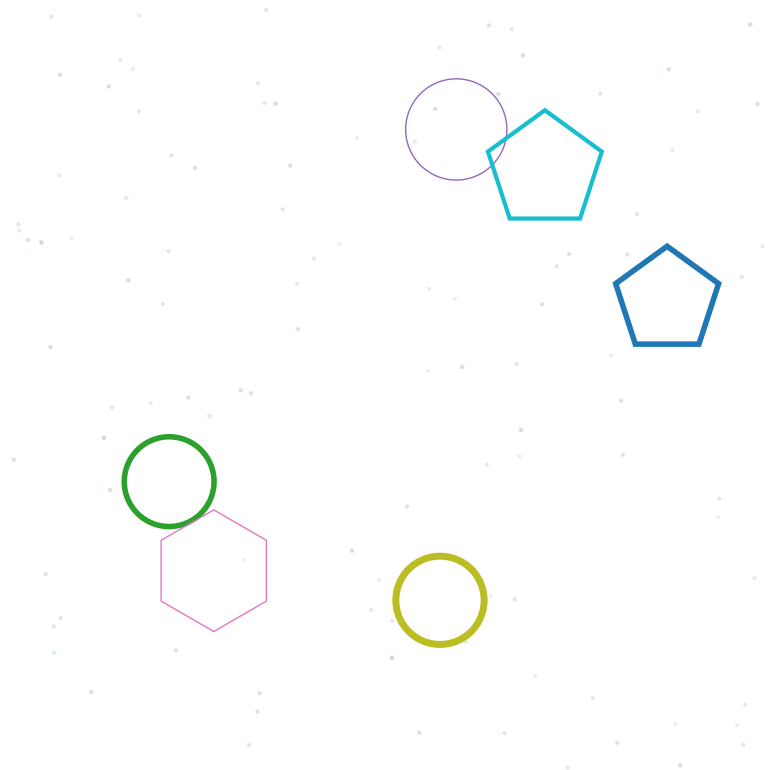[{"shape": "pentagon", "thickness": 2, "radius": 0.35, "center": [0.866, 0.61]}, {"shape": "circle", "thickness": 2, "radius": 0.29, "center": [0.22, 0.374]}, {"shape": "circle", "thickness": 0.5, "radius": 0.33, "center": [0.593, 0.832]}, {"shape": "hexagon", "thickness": 0.5, "radius": 0.39, "center": [0.278, 0.259]}, {"shape": "circle", "thickness": 2.5, "radius": 0.29, "center": [0.571, 0.22]}, {"shape": "pentagon", "thickness": 1.5, "radius": 0.39, "center": [0.708, 0.779]}]